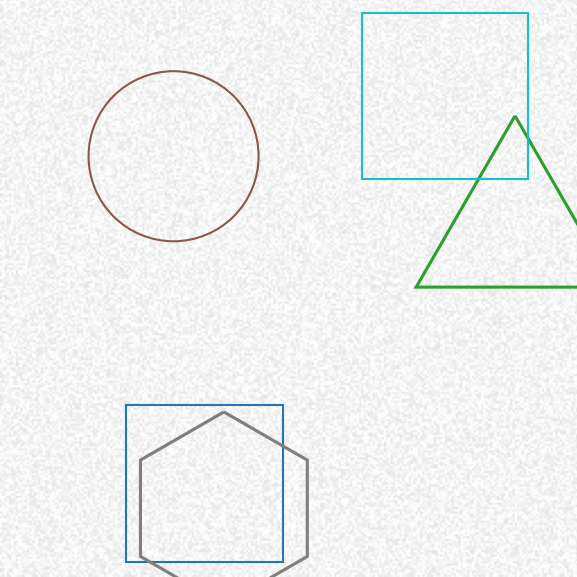[{"shape": "square", "thickness": 1, "radius": 0.68, "center": [0.354, 0.162]}, {"shape": "triangle", "thickness": 1.5, "radius": 0.99, "center": [0.892, 0.601]}, {"shape": "circle", "thickness": 1, "radius": 0.74, "center": [0.301, 0.729]}, {"shape": "hexagon", "thickness": 1.5, "radius": 0.83, "center": [0.388, 0.119]}, {"shape": "square", "thickness": 1, "radius": 0.72, "center": [0.771, 0.834]}]